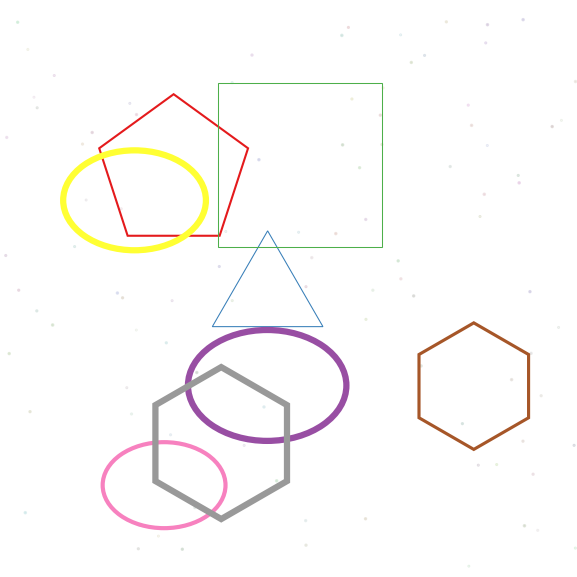[{"shape": "pentagon", "thickness": 1, "radius": 0.68, "center": [0.301, 0.701]}, {"shape": "triangle", "thickness": 0.5, "radius": 0.55, "center": [0.463, 0.489]}, {"shape": "square", "thickness": 0.5, "radius": 0.71, "center": [0.52, 0.713]}, {"shape": "oval", "thickness": 3, "radius": 0.69, "center": [0.463, 0.332]}, {"shape": "oval", "thickness": 3, "radius": 0.62, "center": [0.233, 0.652]}, {"shape": "hexagon", "thickness": 1.5, "radius": 0.55, "center": [0.82, 0.331]}, {"shape": "oval", "thickness": 2, "radius": 0.53, "center": [0.284, 0.159]}, {"shape": "hexagon", "thickness": 3, "radius": 0.66, "center": [0.383, 0.232]}]